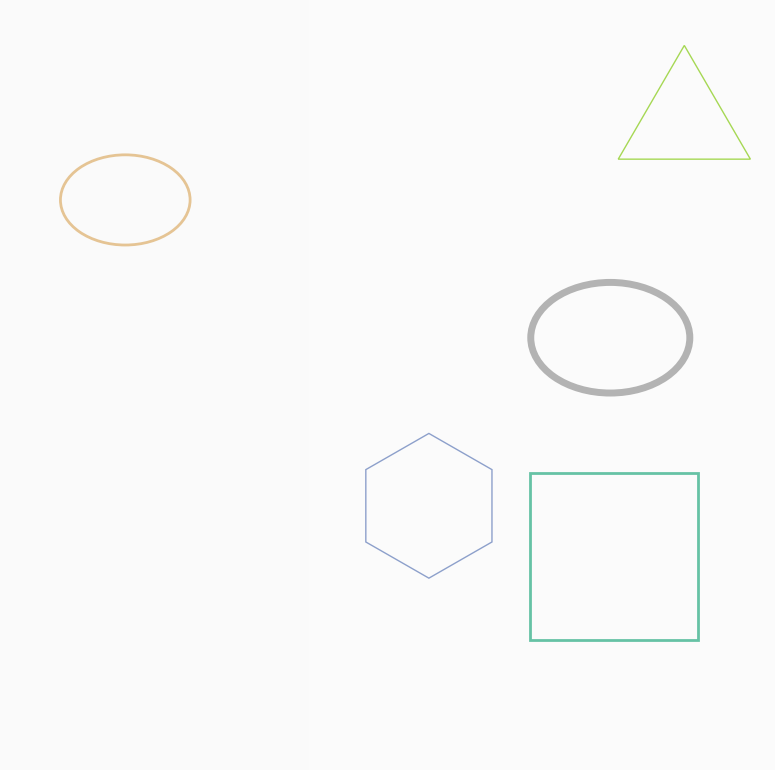[{"shape": "square", "thickness": 1, "radius": 0.54, "center": [0.792, 0.277]}, {"shape": "hexagon", "thickness": 0.5, "radius": 0.47, "center": [0.553, 0.343]}, {"shape": "triangle", "thickness": 0.5, "radius": 0.49, "center": [0.883, 0.843]}, {"shape": "oval", "thickness": 1, "radius": 0.42, "center": [0.162, 0.74]}, {"shape": "oval", "thickness": 2.5, "radius": 0.51, "center": [0.787, 0.561]}]